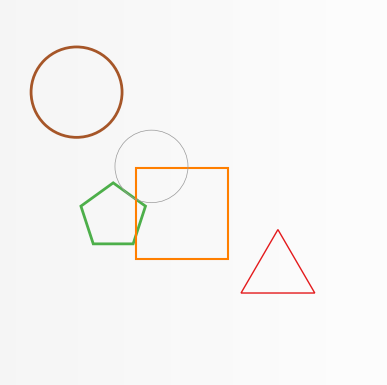[{"shape": "triangle", "thickness": 1, "radius": 0.55, "center": [0.717, 0.294]}, {"shape": "pentagon", "thickness": 2, "radius": 0.44, "center": [0.292, 0.437]}, {"shape": "square", "thickness": 1.5, "radius": 0.59, "center": [0.469, 0.445]}, {"shape": "circle", "thickness": 2, "radius": 0.59, "center": [0.198, 0.761]}, {"shape": "circle", "thickness": 0.5, "radius": 0.47, "center": [0.391, 0.568]}]